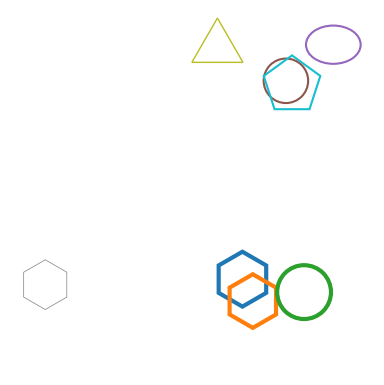[{"shape": "hexagon", "thickness": 3, "radius": 0.36, "center": [0.63, 0.275]}, {"shape": "hexagon", "thickness": 3, "radius": 0.35, "center": [0.657, 0.218]}, {"shape": "circle", "thickness": 3, "radius": 0.35, "center": [0.79, 0.241]}, {"shape": "oval", "thickness": 1.5, "radius": 0.35, "center": [0.866, 0.884]}, {"shape": "circle", "thickness": 1.5, "radius": 0.29, "center": [0.743, 0.79]}, {"shape": "hexagon", "thickness": 0.5, "radius": 0.32, "center": [0.118, 0.261]}, {"shape": "triangle", "thickness": 1, "radius": 0.38, "center": [0.565, 0.876]}, {"shape": "pentagon", "thickness": 1.5, "radius": 0.39, "center": [0.759, 0.779]}]